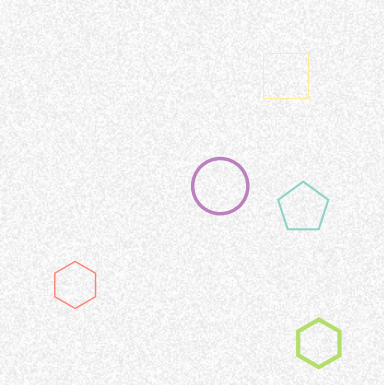[{"shape": "pentagon", "thickness": 1.5, "radius": 0.34, "center": [0.788, 0.46]}, {"shape": "hexagon", "thickness": 1, "radius": 0.31, "center": [0.195, 0.26]}, {"shape": "hexagon", "thickness": 3, "radius": 0.31, "center": [0.828, 0.108]}, {"shape": "circle", "thickness": 2.5, "radius": 0.36, "center": [0.572, 0.517]}, {"shape": "square", "thickness": 0.5, "radius": 0.29, "center": [0.741, 0.803]}]